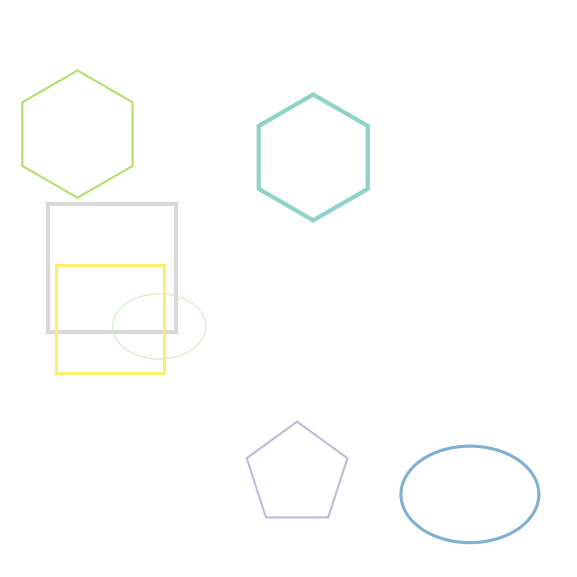[{"shape": "hexagon", "thickness": 2, "radius": 0.55, "center": [0.542, 0.727]}, {"shape": "pentagon", "thickness": 1, "radius": 0.46, "center": [0.514, 0.177]}, {"shape": "oval", "thickness": 1.5, "radius": 0.6, "center": [0.814, 0.143]}, {"shape": "hexagon", "thickness": 1, "radius": 0.55, "center": [0.134, 0.767]}, {"shape": "square", "thickness": 2, "radius": 0.55, "center": [0.193, 0.535]}, {"shape": "oval", "thickness": 0.5, "radius": 0.4, "center": [0.276, 0.434]}, {"shape": "square", "thickness": 1.5, "radius": 0.47, "center": [0.191, 0.446]}]